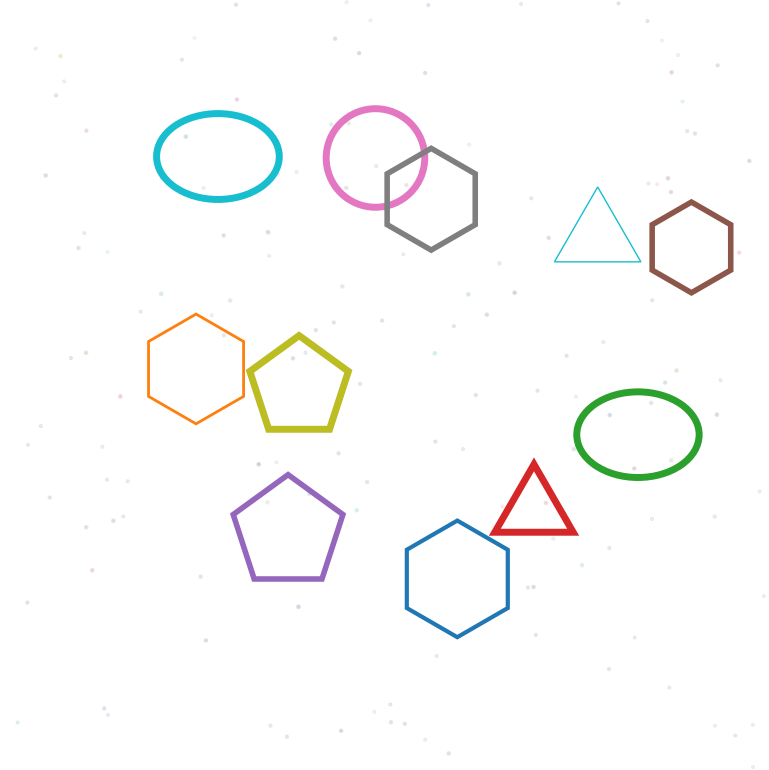[{"shape": "hexagon", "thickness": 1.5, "radius": 0.38, "center": [0.594, 0.248]}, {"shape": "hexagon", "thickness": 1, "radius": 0.36, "center": [0.255, 0.521]}, {"shape": "oval", "thickness": 2.5, "radius": 0.4, "center": [0.829, 0.435]}, {"shape": "triangle", "thickness": 2.5, "radius": 0.29, "center": [0.694, 0.338]}, {"shape": "pentagon", "thickness": 2, "radius": 0.37, "center": [0.374, 0.309]}, {"shape": "hexagon", "thickness": 2, "radius": 0.29, "center": [0.898, 0.679]}, {"shape": "circle", "thickness": 2.5, "radius": 0.32, "center": [0.488, 0.795]}, {"shape": "hexagon", "thickness": 2, "radius": 0.33, "center": [0.56, 0.741]}, {"shape": "pentagon", "thickness": 2.5, "radius": 0.34, "center": [0.388, 0.497]}, {"shape": "oval", "thickness": 2.5, "radius": 0.4, "center": [0.283, 0.797]}, {"shape": "triangle", "thickness": 0.5, "radius": 0.32, "center": [0.776, 0.692]}]